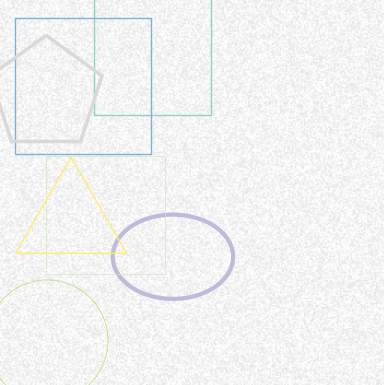[{"shape": "square", "thickness": 1, "radius": 0.76, "center": [0.396, 0.853]}, {"shape": "oval", "thickness": 3, "radius": 0.78, "center": [0.449, 0.333]}, {"shape": "square", "thickness": 1, "radius": 0.88, "center": [0.216, 0.776]}, {"shape": "circle", "thickness": 0.5, "radius": 0.79, "center": [0.123, 0.115]}, {"shape": "pentagon", "thickness": 2.5, "radius": 0.76, "center": [0.12, 0.756]}, {"shape": "square", "thickness": 0.5, "radius": 0.77, "center": [0.274, 0.442]}, {"shape": "triangle", "thickness": 1, "radius": 0.83, "center": [0.185, 0.425]}]